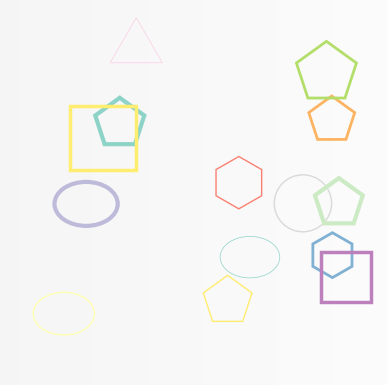[{"shape": "oval", "thickness": 0.5, "radius": 0.38, "center": [0.645, 0.332]}, {"shape": "pentagon", "thickness": 3, "radius": 0.33, "center": [0.309, 0.679]}, {"shape": "oval", "thickness": 1, "radius": 0.4, "center": [0.165, 0.185]}, {"shape": "oval", "thickness": 3, "radius": 0.41, "center": [0.222, 0.47]}, {"shape": "hexagon", "thickness": 1, "radius": 0.34, "center": [0.616, 0.526]}, {"shape": "hexagon", "thickness": 2, "radius": 0.29, "center": [0.858, 0.337]}, {"shape": "pentagon", "thickness": 2, "radius": 0.31, "center": [0.856, 0.688]}, {"shape": "pentagon", "thickness": 2, "radius": 0.41, "center": [0.842, 0.811]}, {"shape": "triangle", "thickness": 0.5, "radius": 0.39, "center": [0.352, 0.876]}, {"shape": "circle", "thickness": 1, "radius": 0.37, "center": [0.782, 0.472]}, {"shape": "square", "thickness": 2.5, "radius": 0.32, "center": [0.894, 0.281]}, {"shape": "pentagon", "thickness": 3, "radius": 0.32, "center": [0.875, 0.472]}, {"shape": "square", "thickness": 2.5, "radius": 0.42, "center": [0.266, 0.641]}, {"shape": "pentagon", "thickness": 1, "radius": 0.33, "center": [0.587, 0.219]}]